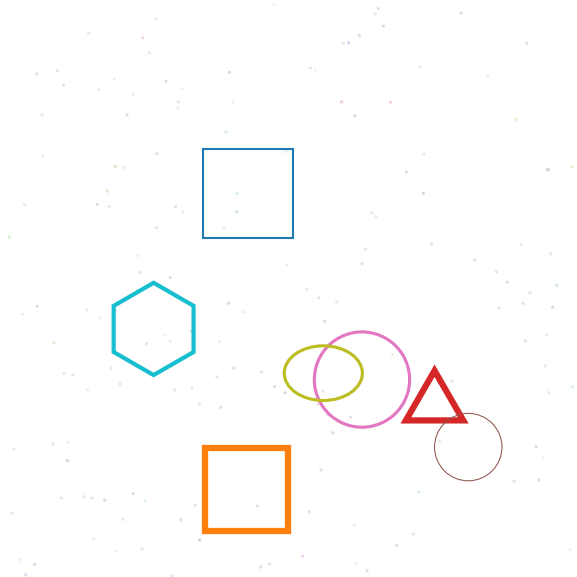[{"shape": "square", "thickness": 1, "radius": 0.39, "center": [0.43, 0.665]}, {"shape": "square", "thickness": 3, "radius": 0.36, "center": [0.426, 0.152]}, {"shape": "triangle", "thickness": 3, "radius": 0.29, "center": [0.752, 0.3]}, {"shape": "circle", "thickness": 0.5, "radius": 0.29, "center": [0.811, 0.225]}, {"shape": "circle", "thickness": 1.5, "radius": 0.41, "center": [0.627, 0.342]}, {"shape": "oval", "thickness": 1.5, "radius": 0.34, "center": [0.56, 0.353]}, {"shape": "hexagon", "thickness": 2, "radius": 0.4, "center": [0.266, 0.43]}]